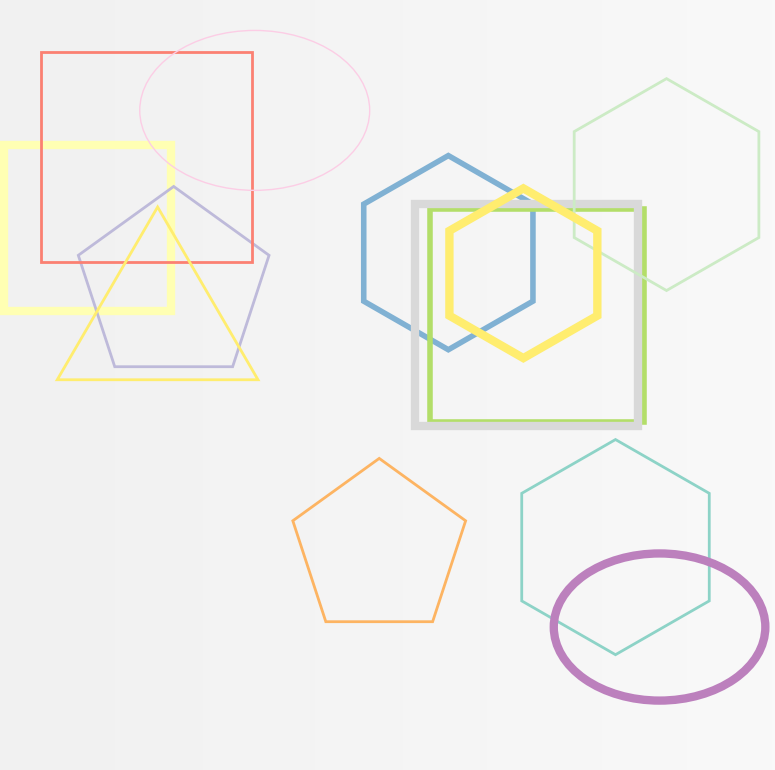[{"shape": "hexagon", "thickness": 1, "radius": 0.7, "center": [0.794, 0.289]}, {"shape": "square", "thickness": 3, "radius": 0.54, "center": [0.113, 0.704]}, {"shape": "pentagon", "thickness": 1, "radius": 0.65, "center": [0.224, 0.628]}, {"shape": "square", "thickness": 1, "radius": 0.68, "center": [0.189, 0.796]}, {"shape": "hexagon", "thickness": 2, "radius": 0.63, "center": [0.579, 0.672]}, {"shape": "pentagon", "thickness": 1, "radius": 0.59, "center": [0.489, 0.287]}, {"shape": "square", "thickness": 2, "radius": 0.69, "center": [0.693, 0.59]}, {"shape": "oval", "thickness": 0.5, "radius": 0.74, "center": [0.329, 0.857]}, {"shape": "square", "thickness": 3, "radius": 0.72, "center": [0.68, 0.59]}, {"shape": "oval", "thickness": 3, "radius": 0.68, "center": [0.851, 0.186]}, {"shape": "hexagon", "thickness": 1, "radius": 0.69, "center": [0.86, 0.76]}, {"shape": "triangle", "thickness": 1, "radius": 0.75, "center": [0.203, 0.582]}, {"shape": "hexagon", "thickness": 3, "radius": 0.55, "center": [0.675, 0.645]}]